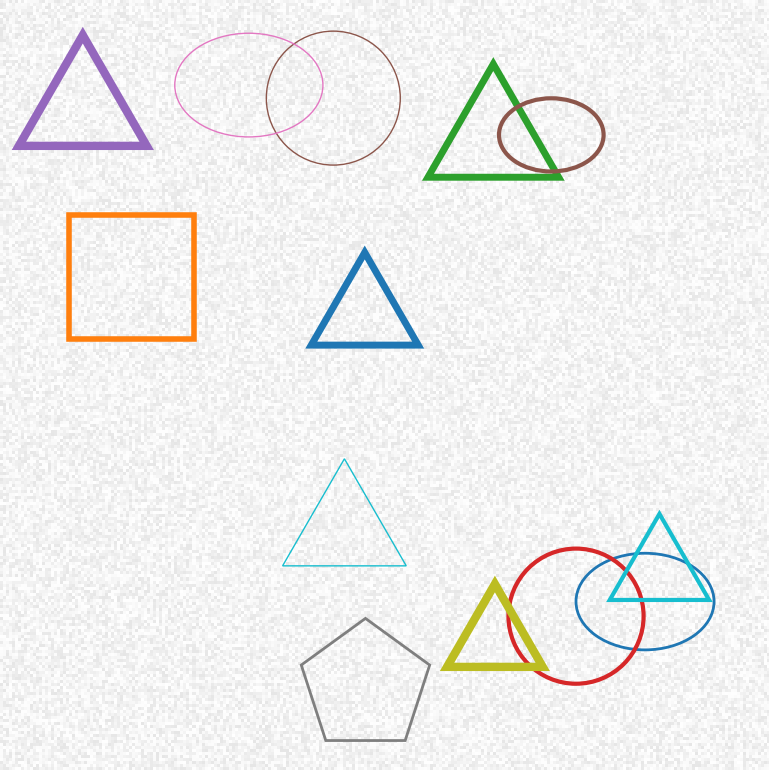[{"shape": "oval", "thickness": 1, "radius": 0.45, "center": [0.838, 0.219]}, {"shape": "triangle", "thickness": 2.5, "radius": 0.4, "center": [0.474, 0.592]}, {"shape": "square", "thickness": 2, "radius": 0.4, "center": [0.171, 0.64]}, {"shape": "triangle", "thickness": 2.5, "radius": 0.49, "center": [0.641, 0.819]}, {"shape": "circle", "thickness": 1.5, "radius": 0.44, "center": [0.748, 0.2]}, {"shape": "triangle", "thickness": 3, "radius": 0.48, "center": [0.108, 0.858]}, {"shape": "oval", "thickness": 1.5, "radius": 0.34, "center": [0.716, 0.825]}, {"shape": "circle", "thickness": 0.5, "radius": 0.43, "center": [0.433, 0.873]}, {"shape": "oval", "thickness": 0.5, "radius": 0.48, "center": [0.323, 0.89]}, {"shape": "pentagon", "thickness": 1, "radius": 0.44, "center": [0.475, 0.109]}, {"shape": "triangle", "thickness": 3, "radius": 0.36, "center": [0.643, 0.17]}, {"shape": "triangle", "thickness": 1.5, "radius": 0.37, "center": [0.856, 0.258]}, {"shape": "triangle", "thickness": 0.5, "radius": 0.46, "center": [0.447, 0.311]}]